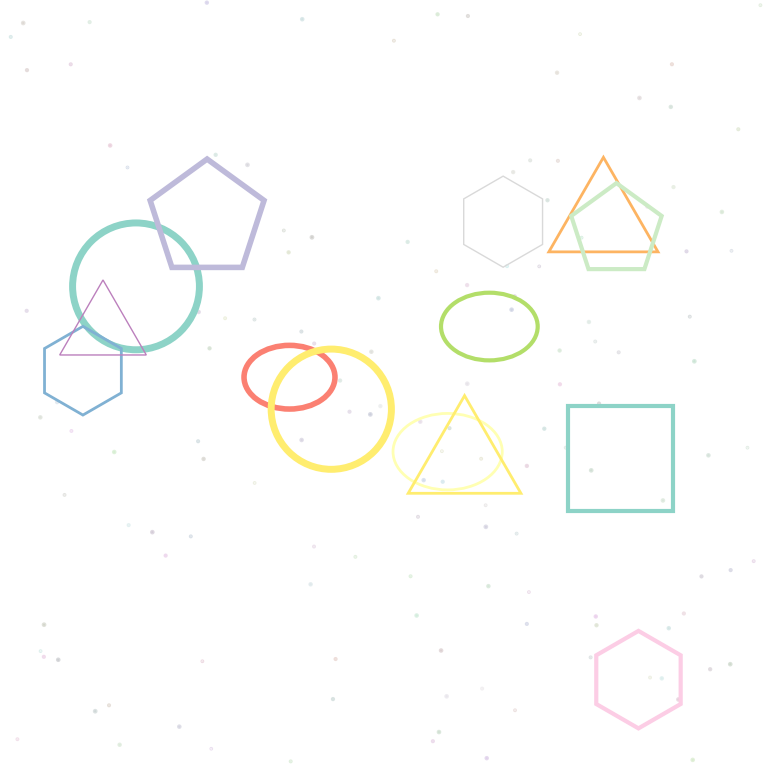[{"shape": "circle", "thickness": 2.5, "radius": 0.41, "center": [0.177, 0.628]}, {"shape": "square", "thickness": 1.5, "radius": 0.34, "center": [0.806, 0.405]}, {"shape": "oval", "thickness": 1, "radius": 0.35, "center": [0.581, 0.413]}, {"shape": "pentagon", "thickness": 2, "radius": 0.39, "center": [0.269, 0.716]}, {"shape": "oval", "thickness": 2, "radius": 0.3, "center": [0.376, 0.51]}, {"shape": "hexagon", "thickness": 1, "radius": 0.29, "center": [0.108, 0.519]}, {"shape": "triangle", "thickness": 1, "radius": 0.41, "center": [0.784, 0.714]}, {"shape": "oval", "thickness": 1.5, "radius": 0.31, "center": [0.636, 0.576]}, {"shape": "hexagon", "thickness": 1.5, "radius": 0.32, "center": [0.829, 0.117]}, {"shape": "hexagon", "thickness": 0.5, "radius": 0.3, "center": [0.653, 0.712]}, {"shape": "triangle", "thickness": 0.5, "radius": 0.32, "center": [0.134, 0.571]}, {"shape": "pentagon", "thickness": 1.5, "radius": 0.31, "center": [0.801, 0.7]}, {"shape": "circle", "thickness": 2.5, "radius": 0.39, "center": [0.43, 0.469]}, {"shape": "triangle", "thickness": 1, "radius": 0.42, "center": [0.603, 0.402]}]